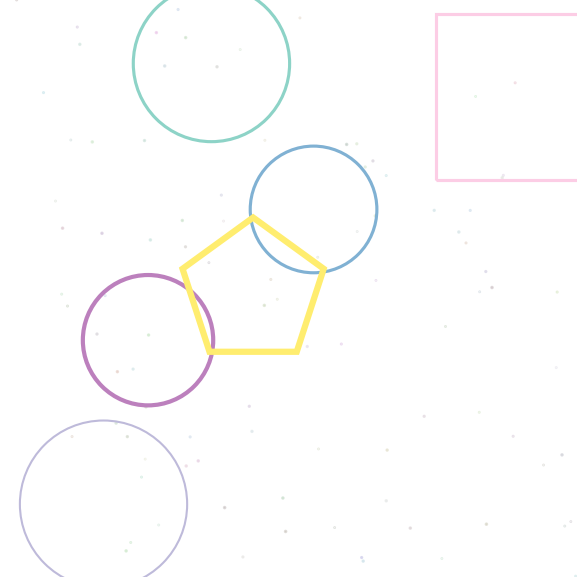[{"shape": "circle", "thickness": 1.5, "radius": 0.68, "center": [0.366, 0.889]}, {"shape": "circle", "thickness": 1, "radius": 0.72, "center": [0.179, 0.126]}, {"shape": "circle", "thickness": 1.5, "radius": 0.55, "center": [0.543, 0.636]}, {"shape": "square", "thickness": 1.5, "radius": 0.72, "center": [0.899, 0.831]}, {"shape": "circle", "thickness": 2, "radius": 0.56, "center": [0.256, 0.41]}, {"shape": "pentagon", "thickness": 3, "radius": 0.64, "center": [0.438, 0.494]}]